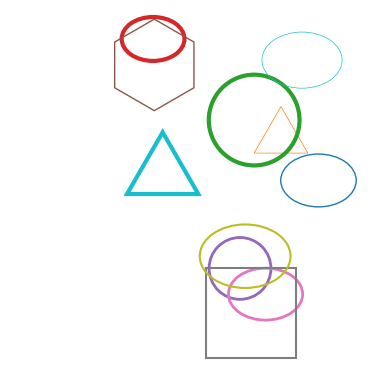[{"shape": "oval", "thickness": 1, "radius": 0.49, "center": [0.827, 0.531]}, {"shape": "triangle", "thickness": 0.5, "radius": 0.4, "center": [0.73, 0.643]}, {"shape": "circle", "thickness": 3, "radius": 0.59, "center": [0.66, 0.688]}, {"shape": "oval", "thickness": 3, "radius": 0.41, "center": [0.398, 0.899]}, {"shape": "circle", "thickness": 2, "radius": 0.4, "center": [0.623, 0.303]}, {"shape": "hexagon", "thickness": 1, "radius": 0.59, "center": [0.401, 0.831]}, {"shape": "oval", "thickness": 2, "radius": 0.48, "center": [0.69, 0.236]}, {"shape": "square", "thickness": 1.5, "radius": 0.58, "center": [0.652, 0.187]}, {"shape": "oval", "thickness": 1.5, "radius": 0.59, "center": [0.637, 0.334]}, {"shape": "triangle", "thickness": 3, "radius": 0.53, "center": [0.422, 0.55]}, {"shape": "oval", "thickness": 0.5, "radius": 0.52, "center": [0.784, 0.844]}]